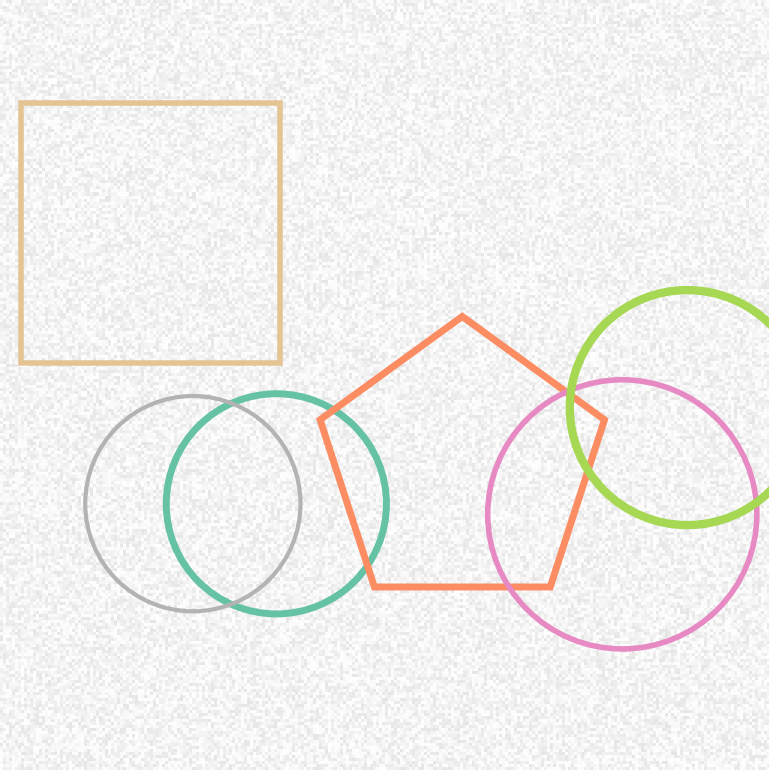[{"shape": "circle", "thickness": 2.5, "radius": 0.71, "center": [0.359, 0.346]}, {"shape": "pentagon", "thickness": 2.5, "radius": 0.97, "center": [0.6, 0.395]}, {"shape": "circle", "thickness": 2, "radius": 0.87, "center": [0.808, 0.332]}, {"shape": "circle", "thickness": 3, "radius": 0.76, "center": [0.893, 0.471]}, {"shape": "square", "thickness": 2, "radius": 0.84, "center": [0.195, 0.697]}, {"shape": "circle", "thickness": 1.5, "radius": 0.7, "center": [0.25, 0.346]}]